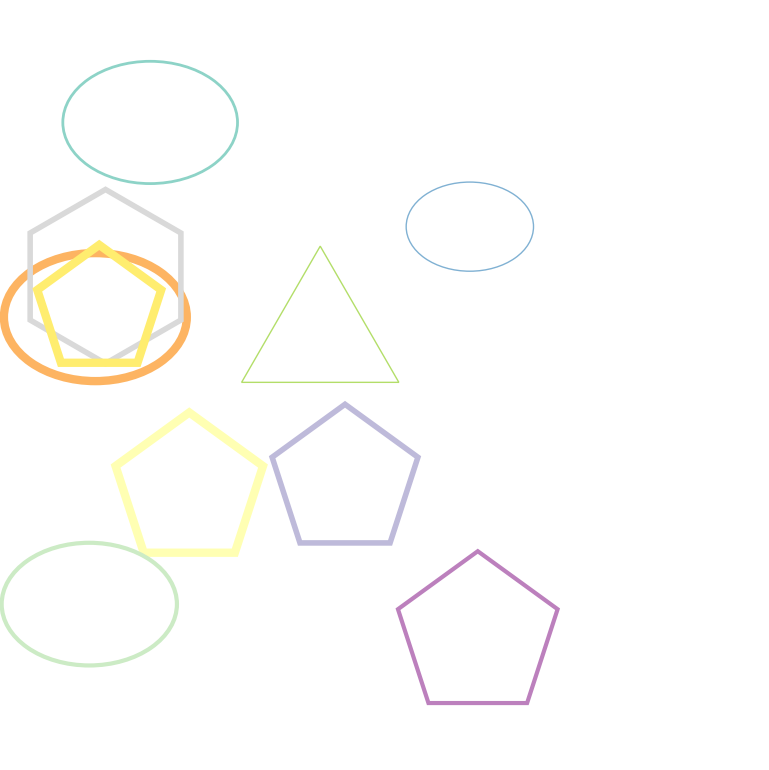[{"shape": "oval", "thickness": 1, "radius": 0.57, "center": [0.195, 0.841]}, {"shape": "pentagon", "thickness": 3, "radius": 0.5, "center": [0.246, 0.364]}, {"shape": "pentagon", "thickness": 2, "radius": 0.5, "center": [0.448, 0.375]}, {"shape": "oval", "thickness": 0.5, "radius": 0.41, "center": [0.61, 0.706]}, {"shape": "oval", "thickness": 3, "radius": 0.59, "center": [0.124, 0.588]}, {"shape": "triangle", "thickness": 0.5, "radius": 0.59, "center": [0.416, 0.562]}, {"shape": "hexagon", "thickness": 2, "radius": 0.57, "center": [0.137, 0.641]}, {"shape": "pentagon", "thickness": 1.5, "radius": 0.54, "center": [0.62, 0.175]}, {"shape": "oval", "thickness": 1.5, "radius": 0.57, "center": [0.116, 0.215]}, {"shape": "pentagon", "thickness": 3, "radius": 0.42, "center": [0.129, 0.597]}]